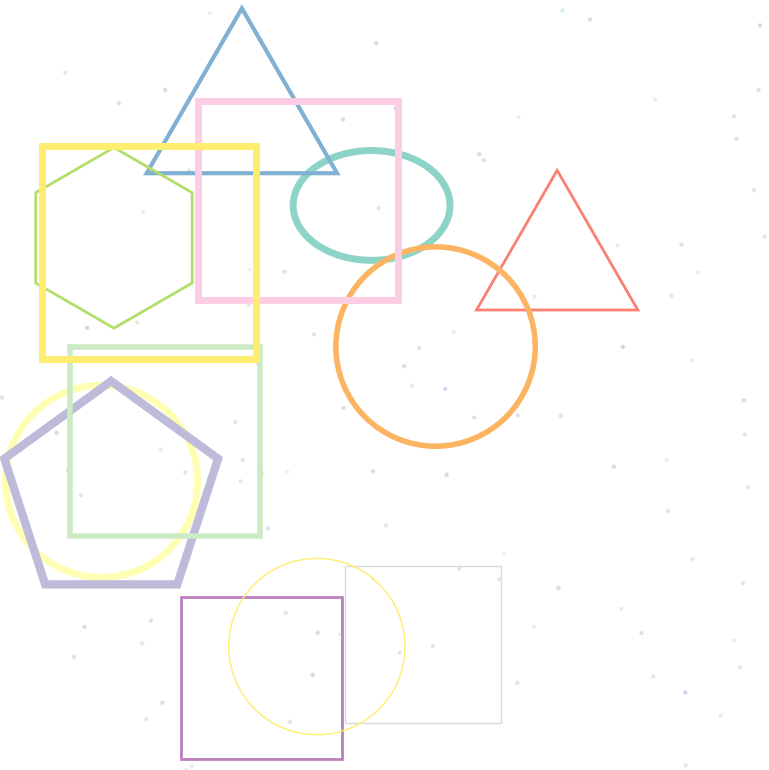[{"shape": "oval", "thickness": 2.5, "radius": 0.51, "center": [0.483, 0.733]}, {"shape": "circle", "thickness": 2.5, "radius": 0.62, "center": [0.132, 0.375]}, {"shape": "pentagon", "thickness": 3, "radius": 0.73, "center": [0.144, 0.359]}, {"shape": "triangle", "thickness": 1, "radius": 0.6, "center": [0.724, 0.658]}, {"shape": "triangle", "thickness": 1.5, "radius": 0.71, "center": [0.314, 0.846]}, {"shape": "circle", "thickness": 2, "radius": 0.65, "center": [0.566, 0.55]}, {"shape": "hexagon", "thickness": 1, "radius": 0.59, "center": [0.148, 0.691]}, {"shape": "square", "thickness": 2.5, "radius": 0.65, "center": [0.387, 0.739]}, {"shape": "square", "thickness": 0.5, "radius": 0.51, "center": [0.549, 0.163]}, {"shape": "square", "thickness": 1, "radius": 0.52, "center": [0.34, 0.119]}, {"shape": "square", "thickness": 2, "radius": 0.62, "center": [0.214, 0.427]}, {"shape": "circle", "thickness": 0.5, "radius": 0.57, "center": [0.411, 0.16]}, {"shape": "square", "thickness": 2.5, "radius": 0.69, "center": [0.194, 0.672]}]